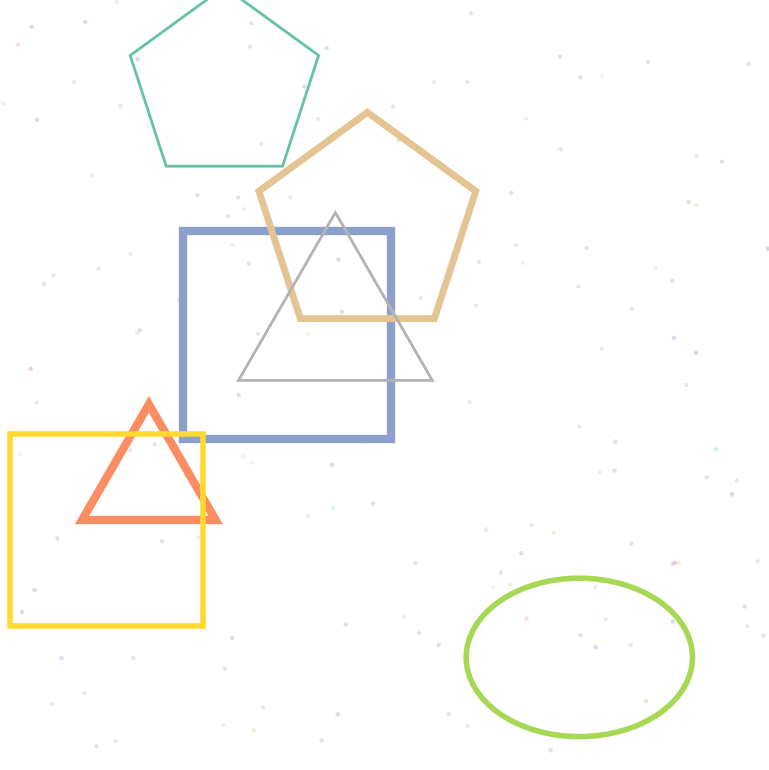[{"shape": "pentagon", "thickness": 1, "radius": 0.64, "center": [0.291, 0.888]}, {"shape": "triangle", "thickness": 3, "radius": 0.5, "center": [0.193, 0.375]}, {"shape": "square", "thickness": 3, "radius": 0.68, "center": [0.372, 0.565]}, {"shape": "oval", "thickness": 2, "radius": 0.73, "center": [0.752, 0.146]}, {"shape": "square", "thickness": 2, "radius": 0.62, "center": [0.138, 0.312]}, {"shape": "pentagon", "thickness": 2.5, "radius": 0.74, "center": [0.477, 0.706]}, {"shape": "triangle", "thickness": 1, "radius": 0.73, "center": [0.436, 0.579]}]